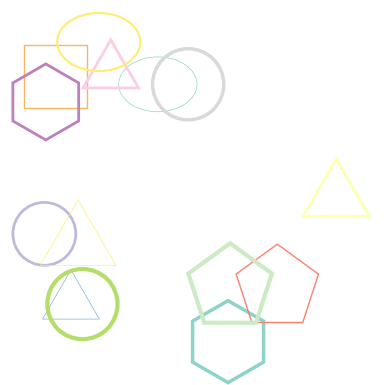[{"shape": "oval", "thickness": 0.5, "radius": 0.51, "center": [0.41, 0.781]}, {"shape": "hexagon", "thickness": 2.5, "radius": 0.53, "center": [0.592, 0.113]}, {"shape": "triangle", "thickness": 2, "radius": 0.49, "center": [0.874, 0.488]}, {"shape": "circle", "thickness": 2, "radius": 0.41, "center": [0.115, 0.393]}, {"shape": "pentagon", "thickness": 1, "radius": 0.56, "center": [0.72, 0.253]}, {"shape": "triangle", "thickness": 0.5, "radius": 0.43, "center": [0.184, 0.214]}, {"shape": "square", "thickness": 1, "radius": 0.41, "center": [0.144, 0.802]}, {"shape": "circle", "thickness": 3, "radius": 0.46, "center": [0.214, 0.21]}, {"shape": "triangle", "thickness": 2, "radius": 0.42, "center": [0.288, 0.813]}, {"shape": "circle", "thickness": 2.5, "radius": 0.46, "center": [0.489, 0.781]}, {"shape": "hexagon", "thickness": 2, "radius": 0.49, "center": [0.119, 0.735]}, {"shape": "pentagon", "thickness": 3, "radius": 0.57, "center": [0.598, 0.254]}, {"shape": "triangle", "thickness": 0.5, "radius": 0.57, "center": [0.203, 0.367]}, {"shape": "oval", "thickness": 1.5, "radius": 0.54, "center": [0.256, 0.891]}]